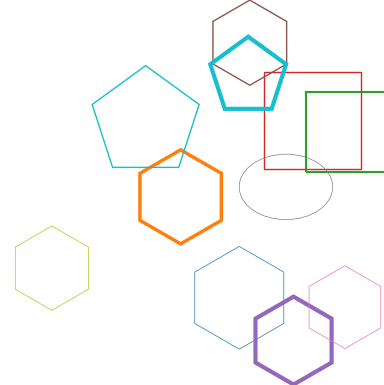[{"shape": "hexagon", "thickness": 0.5, "radius": 0.67, "center": [0.621, 0.227]}, {"shape": "hexagon", "thickness": 2.5, "radius": 0.61, "center": [0.469, 0.489]}, {"shape": "square", "thickness": 1.5, "radius": 0.52, "center": [0.899, 0.657]}, {"shape": "square", "thickness": 1, "radius": 0.63, "center": [0.811, 0.688]}, {"shape": "hexagon", "thickness": 3, "radius": 0.57, "center": [0.762, 0.115]}, {"shape": "hexagon", "thickness": 1, "radius": 0.55, "center": [0.649, 0.889]}, {"shape": "hexagon", "thickness": 0.5, "radius": 0.54, "center": [0.896, 0.202]}, {"shape": "oval", "thickness": 0.5, "radius": 0.61, "center": [0.743, 0.515]}, {"shape": "hexagon", "thickness": 0.5, "radius": 0.55, "center": [0.135, 0.303]}, {"shape": "pentagon", "thickness": 3, "radius": 0.52, "center": [0.645, 0.801]}, {"shape": "pentagon", "thickness": 1, "radius": 0.73, "center": [0.378, 0.683]}]